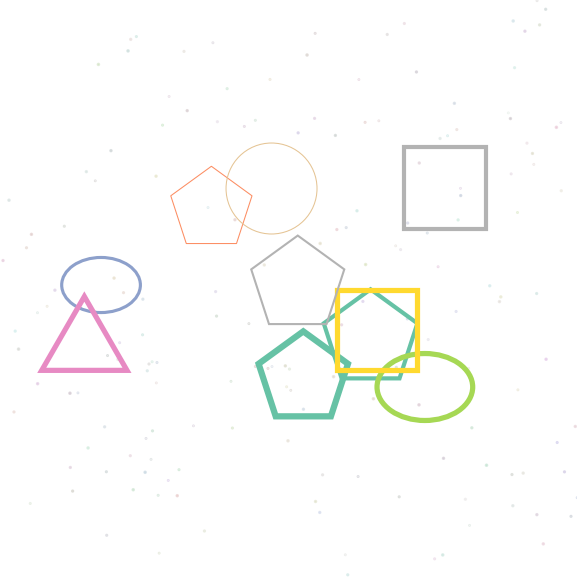[{"shape": "pentagon", "thickness": 3, "radius": 0.41, "center": [0.525, 0.344]}, {"shape": "pentagon", "thickness": 2, "radius": 0.43, "center": [0.642, 0.413]}, {"shape": "pentagon", "thickness": 0.5, "radius": 0.37, "center": [0.366, 0.637]}, {"shape": "oval", "thickness": 1.5, "radius": 0.34, "center": [0.175, 0.506]}, {"shape": "triangle", "thickness": 2.5, "radius": 0.43, "center": [0.146, 0.4]}, {"shape": "oval", "thickness": 2.5, "radius": 0.41, "center": [0.736, 0.329]}, {"shape": "square", "thickness": 2.5, "radius": 0.35, "center": [0.652, 0.428]}, {"shape": "circle", "thickness": 0.5, "radius": 0.39, "center": [0.47, 0.673]}, {"shape": "pentagon", "thickness": 1, "radius": 0.42, "center": [0.516, 0.507]}, {"shape": "square", "thickness": 2, "radius": 0.35, "center": [0.77, 0.674]}]